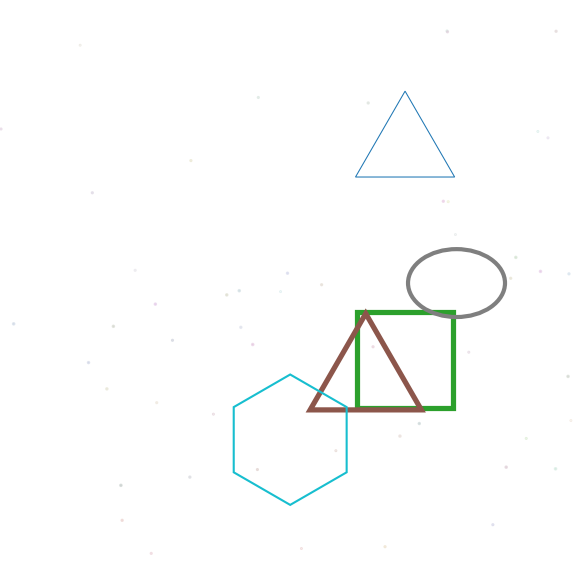[{"shape": "triangle", "thickness": 0.5, "radius": 0.5, "center": [0.701, 0.742]}, {"shape": "square", "thickness": 2.5, "radius": 0.41, "center": [0.701, 0.375]}, {"shape": "triangle", "thickness": 2.5, "radius": 0.56, "center": [0.633, 0.345]}, {"shape": "oval", "thickness": 2, "radius": 0.42, "center": [0.79, 0.509]}, {"shape": "hexagon", "thickness": 1, "radius": 0.56, "center": [0.502, 0.238]}]